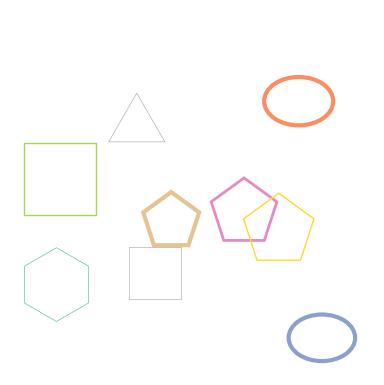[{"shape": "hexagon", "thickness": 0.5, "radius": 0.48, "center": [0.147, 0.261]}, {"shape": "oval", "thickness": 3, "radius": 0.45, "center": [0.776, 0.737]}, {"shape": "oval", "thickness": 3, "radius": 0.43, "center": [0.836, 0.123]}, {"shape": "pentagon", "thickness": 2, "radius": 0.45, "center": [0.634, 0.448]}, {"shape": "square", "thickness": 1, "radius": 0.47, "center": [0.156, 0.534]}, {"shape": "pentagon", "thickness": 1, "radius": 0.48, "center": [0.724, 0.402]}, {"shape": "pentagon", "thickness": 3, "radius": 0.38, "center": [0.445, 0.425]}, {"shape": "square", "thickness": 0.5, "radius": 0.34, "center": [0.402, 0.29]}, {"shape": "triangle", "thickness": 0.5, "radius": 0.42, "center": [0.355, 0.674]}]